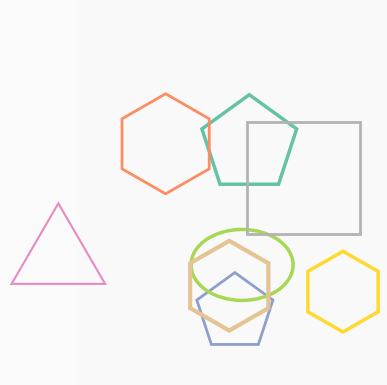[{"shape": "pentagon", "thickness": 2.5, "radius": 0.64, "center": [0.643, 0.625]}, {"shape": "hexagon", "thickness": 2, "radius": 0.65, "center": [0.427, 0.626]}, {"shape": "pentagon", "thickness": 2, "radius": 0.52, "center": [0.606, 0.189]}, {"shape": "triangle", "thickness": 1.5, "radius": 0.7, "center": [0.151, 0.332]}, {"shape": "oval", "thickness": 2.5, "radius": 0.66, "center": [0.625, 0.312]}, {"shape": "hexagon", "thickness": 2.5, "radius": 0.52, "center": [0.885, 0.243]}, {"shape": "hexagon", "thickness": 3, "radius": 0.58, "center": [0.592, 0.258]}, {"shape": "square", "thickness": 2, "radius": 0.73, "center": [0.784, 0.538]}]